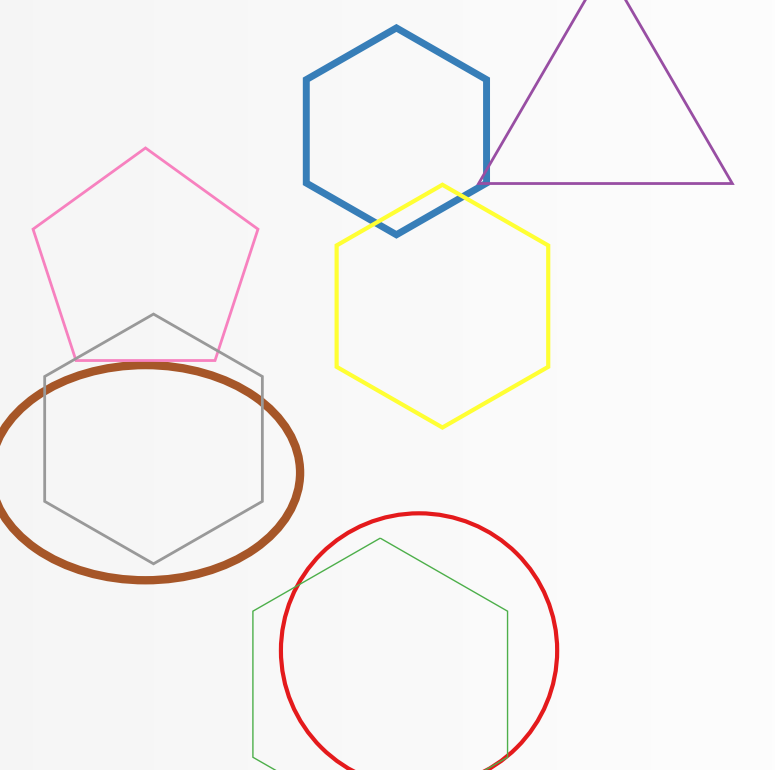[{"shape": "circle", "thickness": 1.5, "radius": 0.89, "center": [0.541, 0.155]}, {"shape": "hexagon", "thickness": 2.5, "radius": 0.67, "center": [0.512, 0.829]}, {"shape": "hexagon", "thickness": 0.5, "radius": 0.95, "center": [0.491, 0.111]}, {"shape": "triangle", "thickness": 1, "radius": 0.94, "center": [0.781, 0.856]}, {"shape": "hexagon", "thickness": 1.5, "radius": 0.79, "center": [0.571, 0.602]}, {"shape": "oval", "thickness": 3, "radius": 1.0, "center": [0.188, 0.386]}, {"shape": "pentagon", "thickness": 1, "radius": 0.76, "center": [0.188, 0.655]}, {"shape": "hexagon", "thickness": 1, "radius": 0.81, "center": [0.198, 0.43]}]